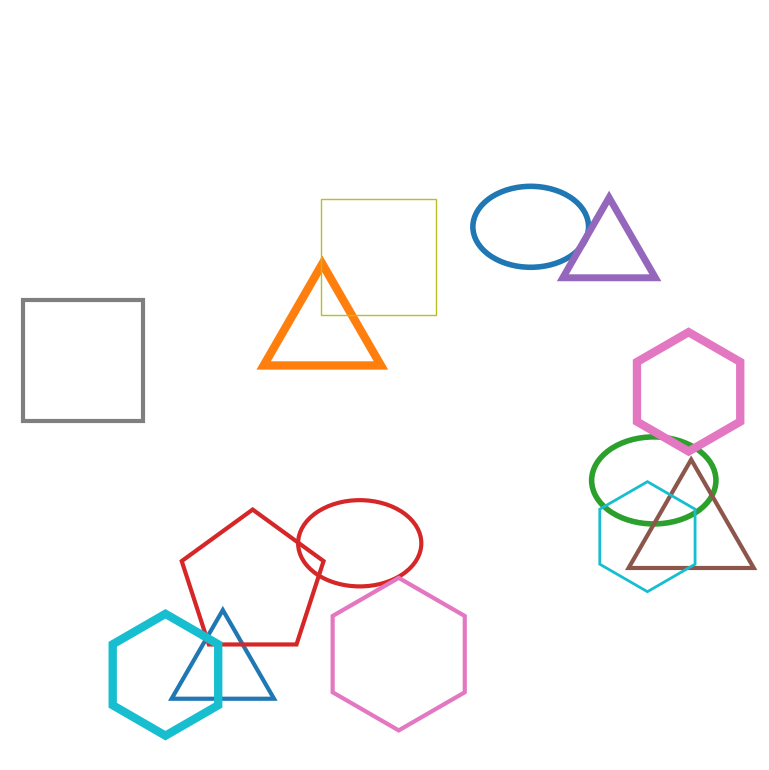[{"shape": "triangle", "thickness": 1.5, "radius": 0.38, "center": [0.289, 0.131]}, {"shape": "oval", "thickness": 2, "radius": 0.38, "center": [0.689, 0.705]}, {"shape": "triangle", "thickness": 3, "radius": 0.44, "center": [0.419, 0.569]}, {"shape": "oval", "thickness": 2, "radius": 0.4, "center": [0.849, 0.376]}, {"shape": "pentagon", "thickness": 1.5, "radius": 0.48, "center": [0.328, 0.241]}, {"shape": "oval", "thickness": 1.5, "radius": 0.4, "center": [0.467, 0.294]}, {"shape": "triangle", "thickness": 2.5, "radius": 0.35, "center": [0.791, 0.674]}, {"shape": "triangle", "thickness": 1.5, "radius": 0.47, "center": [0.898, 0.309]}, {"shape": "hexagon", "thickness": 1.5, "radius": 0.5, "center": [0.518, 0.15]}, {"shape": "hexagon", "thickness": 3, "radius": 0.39, "center": [0.894, 0.491]}, {"shape": "square", "thickness": 1.5, "radius": 0.39, "center": [0.108, 0.532]}, {"shape": "square", "thickness": 0.5, "radius": 0.38, "center": [0.491, 0.666]}, {"shape": "hexagon", "thickness": 3, "radius": 0.4, "center": [0.215, 0.124]}, {"shape": "hexagon", "thickness": 1, "radius": 0.36, "center": [0.841, 0.303]}]